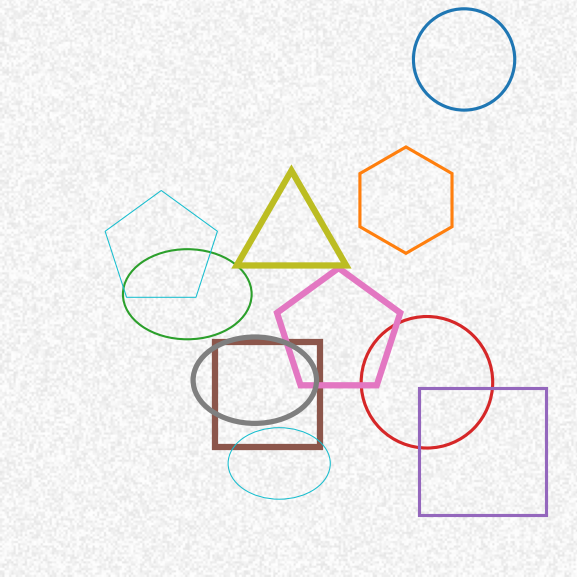[{"shape": "circle", "thickness": 1.5, "radius": 0.44, "center": [0.804, 0.896]}, {"shape": "hexagon", "thickness": 1.5, "radius": 0.46, "center": [0.703, 0.653]}, {"shape": "oval", "thickness": 1, "radius": 0.56, "center": [0.324, 0.49]}, {"shape": "circle", "thickness": 1.5, "radius": 0.57, "center": [0.739, 0.337]}, {"shape": "square", "thickness": 1.5, "radius": 0.55, "center": [0.835, 0.217]}, {"shape": "square", "thickness": 3, "radius": 0.45, "center": [0.463, 0.316]}, {"shape": "pentagon", "thickness": 3, "radius": 0.56, "center": [0.586, 0.423]}, {"shape": "oval", "thickness": 2.5, "radius": 0.53, "center": [0.441, 0.341]}, {"shape": "triangle", "thickness": 3, "radius": 0.55, "center": [0.505, 0.594]}, {"shape": "pentagon", "thickness": 0.5, "radius": 0.51, "center": [0.279, 0.567]}, {"shape": "oval", "thickness": 0.5, "radius": 0.44, "center": [0.483, 0.197]}]